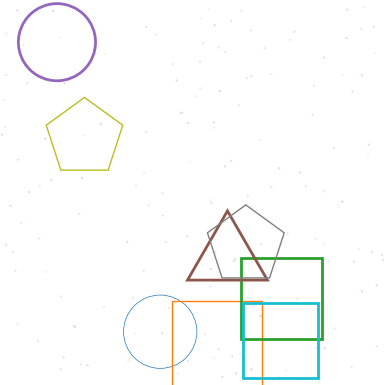[{"shape": "circle", "thickness": 0.5, "radius": 0.48, "center": [0.416, 0.138]}, {"shape": "square", "thickness": 1, "radius": 0.59, "center": [0.563, 0.1]}, {"shape": "square", "thickness": 2, "radius": 0.52, "center": [0.731, 0.224]}, {"shape": "circle", "thickness": 2, "radius": 0.5, "center": [0.148, 0.89]}, {"shape": "triangle", "thickness": 2, "radius": 0.6, "center": [0.591, 0.332]}, {"shape": "pentagon", "thickness": 1, "radius": 0.52, "center": [0.638, 0.363]}, {"shape": "pentagon", "thickness": 1, "radius": 0.52, "center": [0.219, 0.642]}, {"shape": "square", "thickness": 2, "radius": 0.49, "center": [0.729, 0.115]}]